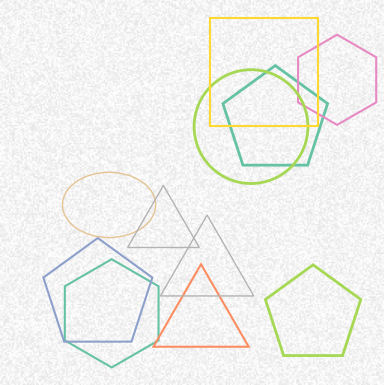[{"shape": "hexagon", "thickness": 1.5, "radius": 0.7, "center": [0.29, 0.186]}, {"shape": "pentagon", "thickness": 2, "radius": 0.71, "center": [0.715, 0.687]}, {"shape": "triangle", "thickness": 1.5, "radius": 0.71, "center": [0.522, 0.171]}, {"shape": "pentagon", "thickness": 1.5, "radius": 0.74, "center": [0.254, 0.233]}, {"shape": "hexagon", "thickness": 1.5, "radius": 0.59, "center": [0.876, 0.793]}, {"shape": "circle", "thickness": 2, "radius": 0.74, "center": [0.652, 0.671]}, {"shape": "pentagon", "thickness": 2, "radius": 0.65, "center": [0.813, 0.182]}, {"shape": "square", "thickness": 1.5, "radius": 0.7, "center": [0.686, 0.813]}, {"shape": "oval", "thickness": 1, "radius": 0.6, "center": [0.283, 0.468]}, {"shape": "triangle", "thickness": 1, "radius": 0.7, "center": [0.538, 0.301]}, {"shape": "triangle", "thickness": 1, "radius": 0.54, "center": [0.424, 0.411]}]